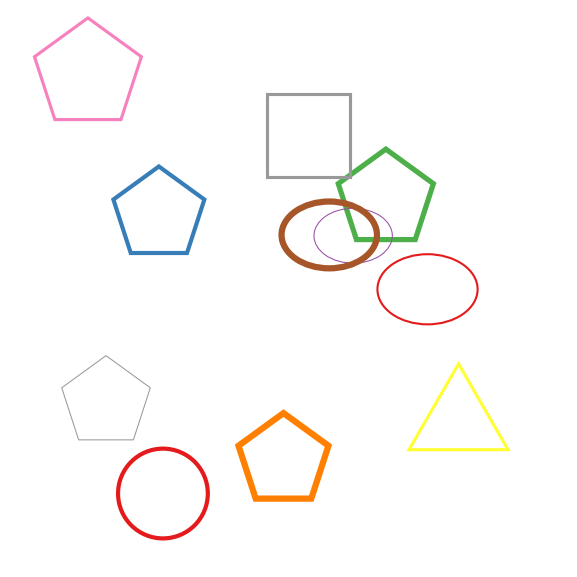[{"shape": "oval", "thickness": 1, "radius": 0.43, "center": [0.74, 0.498]}, {"shape": "circle", "thickness": 2, "radius": 0.39, "center": [0.282, 0.145]}, {"shape": "pentagon", "thickness": 2, "radius": 0.41, "center": [0.275, 0.628]}, {"shape": "pentagon", "thickness": 2.5, "radius": 0.43, "center": [0.668, 0.654]}, {"shape": "oval", "thickness": 0.5, "radius": 0.34, "center": [0.612, 0.591]}, {"shape": "pentagon", "thickness": 3, "radius": 0.41, "center": [0.491, 0.202]}, {"shape": "triangle", "thickness": 1.5, "radius": 0.5, "center": [0.794, 0.27]}, {"shape": "oval", "thickness": 3, "radius": 0.41, "center": [0.57, 0.592]}, {"shape": "pentagon", "thickness": 1.5, "radius": 0.49, "center": [0.152, 0.871]}, {"shape": "pentagon", "thickness": 0.5, "radius": 0.4, "center": [0.184, 0.303]}, {"shape": "square", "thickness": 1.5, "radius": 0.36, "center": [0.534, 0.764]}]